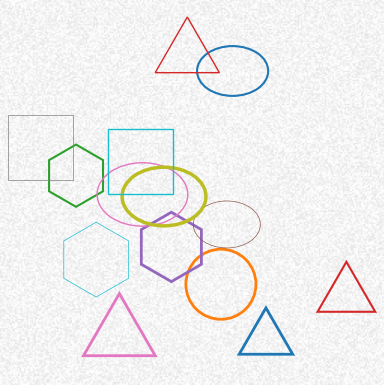[{"shape": "oval", "thickness": 1.5, "radius": 0.46, "center": [0.604, 0.816]}, {"shape": "triangle", "thickness": 2, "radius": 0.4, "center": [0.691, 0.12]}, {"shape": "circle", "thickness": 2, "radius": 0.46, "center": [0.574, 0.262]}, {"shape": "hexagon", "thickness": 1.5, "radius": 0.4, "center": [0.198, 0.544]}, {"shape": "triangle", "thickness": 1.5, "radius": 0.43, "center": [0.9, 0.233]}, {"shape": "triangle", "thickness": 1, "radius": 0.48, "center": [0.487, 0.859]}, {"shape": "hexagon", "thickness": 2, "radius": 0.45, "center": [0.445, 0.359]}, {"shape": "oval", "thickness": 0.5, "radius": 0.44, "center": [0.589, 0.417]}, {"shape": "oval", "thickness": 1, "radius": 0.59, "center": [0.37, 0.495]}, {"shape": "triangle", "thickness": 2, "radius": 0.54, "center": [0.31, 0.13]}, {"shape": "square", "thickness": 0.5, "radius": 0.42, "center": [0.106, 0.617]}, {"shape": "oval", "thickness": 2.5, "radius": 0.54, "center": [0.426, 0.49]}, {"shape": "hexagon", "thickness": 0.5, "radius": 0.49, "center": [0.25, 0.326]}, {"shape": "square", "thickness": 1, "radius": 0.42, "center": [0.365, 0.58]}]